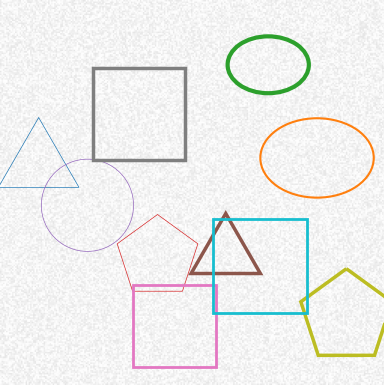[{"shape": "triangle", "thickness": 0.5, "radius": 0.6, "center": [0.1, 0.574]}, {"shape": "oval", "thickness": 1.5, "radius": 0.74, "center": [0.823, 0.59]}, {"shape": "oval", "thickness": 3, "radius": 0.53, "center": [0.697, 0.832]}, {"shape": "pentagon", "thickness": 0.5, "radius": 0.55, "center": [0.409, 0.333]}, {"shape": "circle", "thickness": 0.5, "radius": 0.6, "center": [0.227, 0.467]}, {"shape": "triangle", "thickness": 2.5, "radius": 0.52, "center": [0.586, 0.342]}, {"shape": "square", "thickness": 2, "radius": 0.54, "center": [0.453, 0.153]}, {"shape": "square", "thickness": 2.5, "radius": 0.6, "center": [0.361, 0.704]}, {"shape": "pentagon", "thickness": 2.5, "radius": 0.62, "center": [0.9, 0.178]}, {"shape": "square", "thickness": 2, "radius": 0.61, "center": [0.676, 0.309]}]